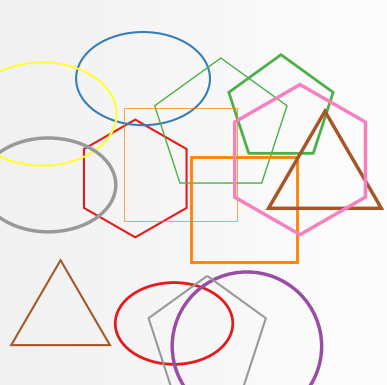[{"shape": "hexagon", "thickness": 1.5, "radius": 0.76, "center": [0.349, 0.536]}, {"shape": "oval", "thickness": 2, "radius": 0.76, "center": [0.449, 0.16]}, {"shape": "oval", "thickness": 1.5, "radius": 0.86, "center": [0.369, 0.796]}, {"shape": "pentagon", "thickness": 2, "radius": 0.71, "center": [0.725, 0.716]}, {"shape": "pentagon", "thickness": 1, "radius": 0.9, "center": [0.57, 0.67]}, {"shape": "circle", "thickness": 2.5, "radius": 0.96, "center": [0.637, 0.101]}, {"shape": "square", "thickness": 0.5, "radius": 0.73, "center": [0.466, 0.573]}, {"shape": "square", "thickness": 2, "radius": 0.68, "center": [0.63, 0.456]}, {"shape": "oval", "thickness": 1.5, "radius": 0.96, "center": [0.109, 0.704]}, {"shape": "triangle", "thickness": 2.5, "radius": 0.84, "center": [0.839, 0.543]}, {"shape": "triangle", "thickness": 1.5, "radius": 0.74, "center": [0.156, 0.177]}, {"shape": "hexagon", "thickness": 2.5, "radius": 0.97, "center": [0.774, 0.585]}, {"shape": "oval", "thickness": 2.5, "radius": 0.87, "center": [0.125, 0.52]}, {"shape": "pentagon", "thickness": 1.5, "radius": 0.8, "center": [0.535, 0.124]}]